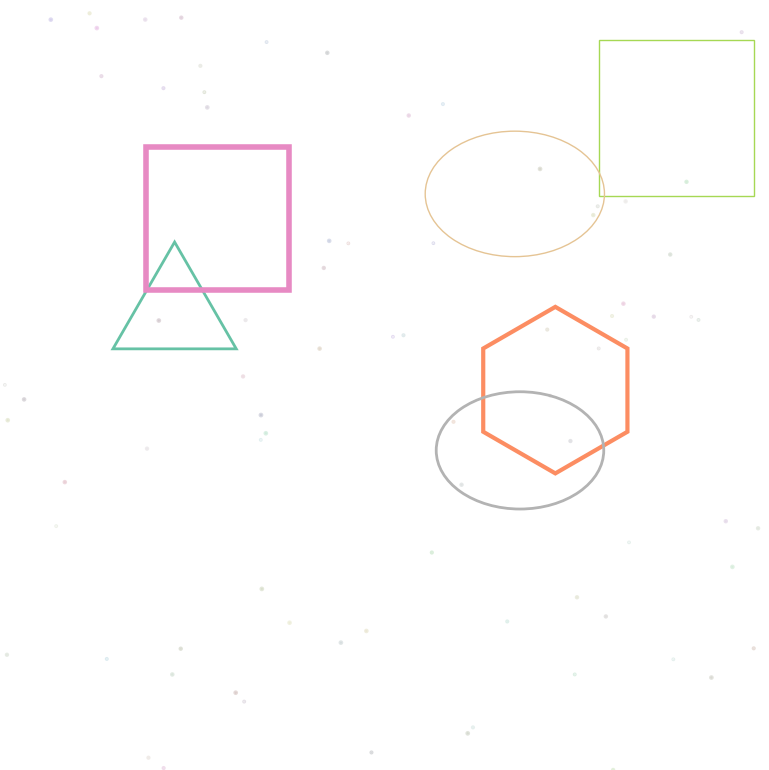[{"shape": "triangle", "thickness": 1, "radius": 0.46, "center": [0.227, 0.593]}, {"shape": "hexagon", "thickness": 1.5, "radius": 0.54, "center": [0.721, 0.493]}, {"shape": "square", "thickness": 2, "radius": 0.46, "center": [0.283, 0.716]}, {"shape": "square", "thickness": 0.5, "radius": 0.5, "center": [0.878, 0.847]}, {"shape": "oval", "thickness": 0.5, "radius": 0.58, "center": [0.669, 0.748]}, {"shape": "oval", "thickness": 1, "radius": 0.54, "center": [0.675, 0.415]}]